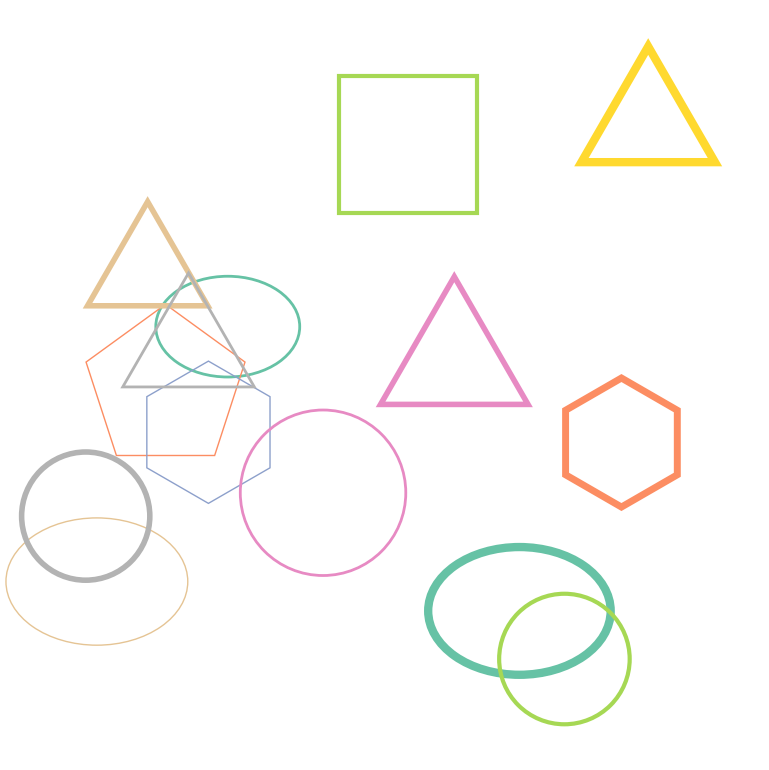[{"shape": "oval", "thickness": 3, "radius": 0.59, "center": [0.675, 0.207]}, {"shape": "oval", "thickness": 1, "radius": 0.47, "center": [0.296, 0.576]}, {"shape": "pentagon", "thickness": 0.5, "radius": 0.54, "center": [0.215, 0.496]}, {"shape": "hexagon", "thickness": 2.5, "radius": 0.42, "center": [0.807, 0.425]}, {"shape": "hexagon", "thickness": 0.5, "radius": 0.46, "center": [0.271, 0.439]}, {"shape": "triangle", "thickness": 2, "radius": 0.55, "center": [0.59, 0.53]}, {"shape": "circle", "thickness": 1, "radius": 0.54, "center": [0.42, 0.36]}, {"shape": "circle", "thickness": 1.5, "radius": 0.42, "center": [0.733, 0.144]}, {"shape": "square", "thickness": 1.5, "radius": 0.45, "center": [0.53, 0.812]}, {"shape": "triangle", "thickness": 3, "radius": 0.5, "center": [0.842, 0.839]}, {"shape": "triangle", "thickness": 2, "radius": 0.45, "center": [0.192, 0.648]}, {"shape": "oval", "thickness": 0.5, "radius": 0.59, "center": [0.126, 0.245]}, {"shape": "circle", "thickness": 2, "radius": 0.42, "center": [0.111, 0.33]}, {"shape": "triangle", "thickness": 1, "radius": 0.49, "center": [0.245, 0.547]}]